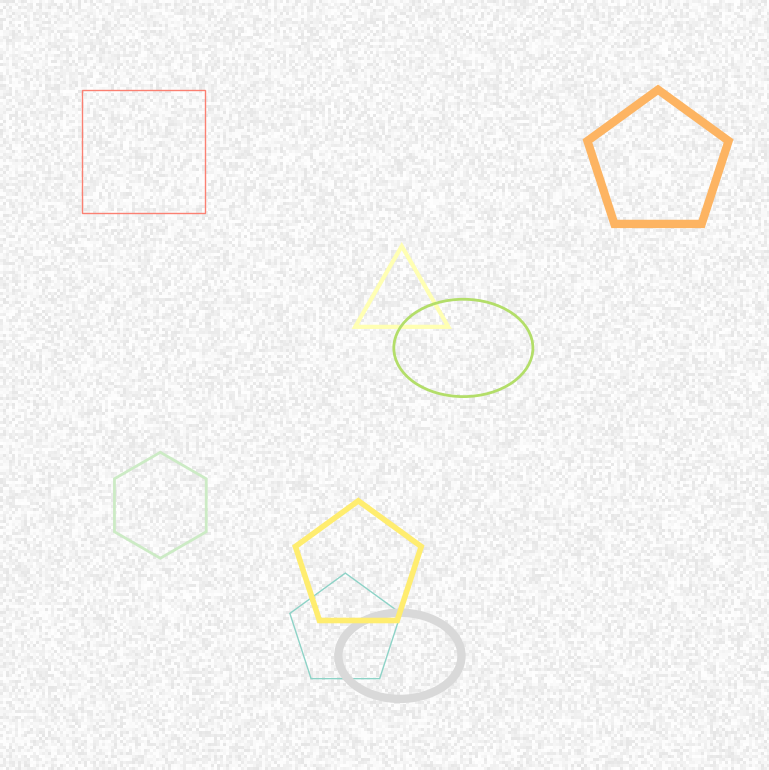[{"shape": "pentagon", "thickness": 0.5, "radius": 0.38, "center": [0.449, 0.18]}, {"shape": "triangle", "thickness": 1.5, "radius": 0.35, "center": [0.522, 0.61]}, {"shape": "square", "thickness": 0.5, "radius": 0.4, "center": [0.187, 0.803]}, {"shape": "pentagon", "thickness": 3, "radius": 0.48, "center": [0.855, 0.787]}, {"shape": "oval", "thickness": 1, "radius": 0.45, "center": [0.602, 0.548]}, {"shape": "oval", "thickness": 3, "radius": 0.4, "center": [0.519, 0.148]}, {"shape": "hexagon", "thickness": 1, "radius": 0.34, "center": [0.208, 0.344]}, {"shape": "pentagon", "thickness": 2, "radius": 0.43, "center": [0.465, 0.264]}]